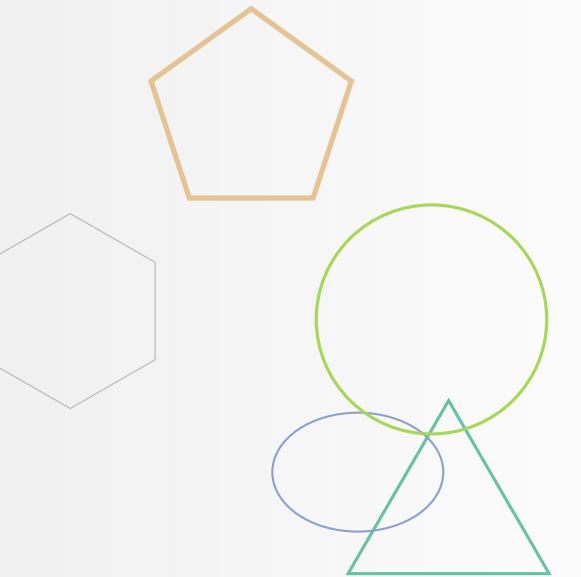[{"shape": "triangle", "thickness": 1.5, "radius": 1.0, "center": [0.772, 0.106]}, {"shape": "oval", "thickness": 1, "radius": 0.74, "center": [0.616, 0.182]}, {"shape": "circle", "thickness": 1.5, "radius": 0.99, "center": [0.742, 0.446]}, {"shape": "pentagon", "thickness": 2.5, "radius": 0.91, "center": [0.432, 0.803]}, {"shape": "hexagon", "thickness": 0.5, "radius": 0.84, "center": [0.121, 0.461]}]